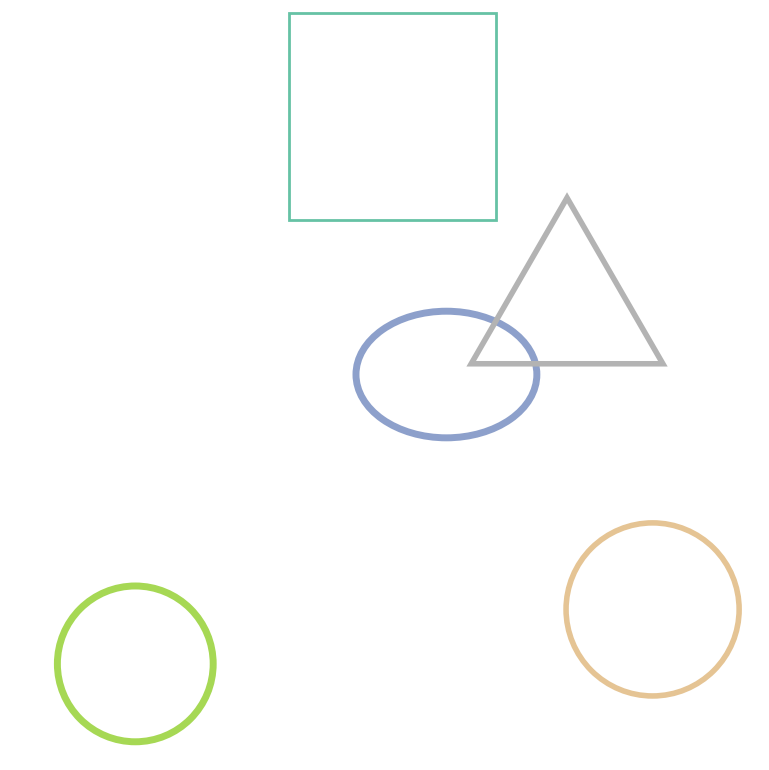[{"shape": "square", "thickness": 1, "radius": 0.67, "center": [0.51, 0.848]}, {"shape": "oval", "thickness": 2.5, "radius": 0.59, "center": [0.58, 0.514]}, {"shape": "circle", "thickness": 2.5, "radius": 0.51, "center": [0.176, 0.138]}, {"shape": "circle", "thickness": 2, "radius": 0.56, "center": [0.848, 0.209]}, {"shape": "triangle", "thickness": 2, "radius": 0.72, "center": [0.736, 0.599]}]